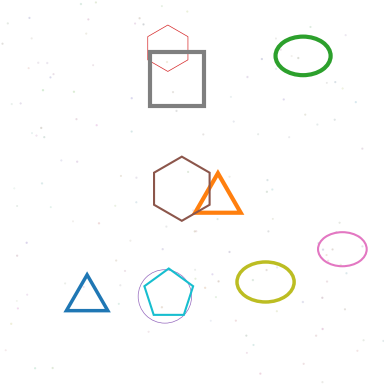[{"shape": "triangle", "thickness": 2.5, "radius": 0.31, "center": [0.226, 0.224]}, {"shape": "triangle", "thickness": 3, "radius": 0.34, "center": [0.566, 0.482]}, {"shape": "oval", "thickness": 3, "radius": 0.36, "center": [0.787, 0.855]}, {"shape": "hexagon", "thickness": 0.5, "radius": 0.3, "center": [0.436, 0.875]}, {"shape": "circle", "thickness": 0.5, "radius": 0.35, "center": [0.428, 0.23]}, {"shape": "hexagon", "thickness": 1.5, "radius": 0.42, "center": [0.472, 0.51]}, {"shape": "oval", "thickness": 1.5, "radius": 0.32, "center": [0.889, 0.353]}, {"shape": "square", "thickness": 3, "radius": 0.35, "center": [0.46, 0.794]}, {"shape": "oval", "thickness": 2.5, "radius": 0.37, "center": [0.69, 0.268]}, {"shape": "pentagon", "thickness": 1.5, "radius": 0.33, "center": [0.438, 0.236]}]